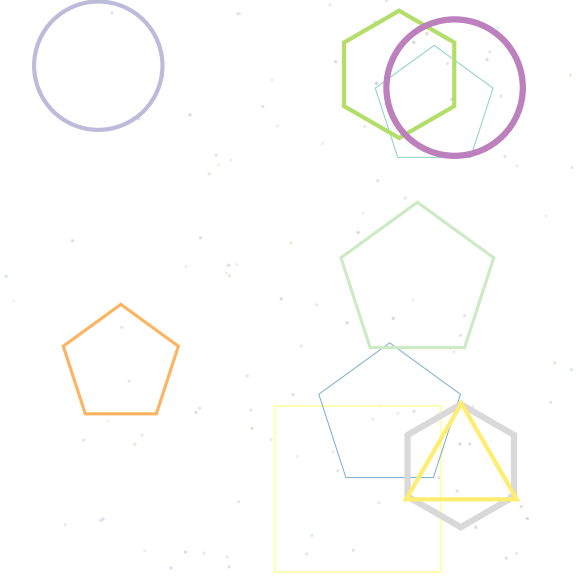[{"shape": "pentagon", "thickness": 0.5, "radius": 0.54, "center": [0.752, 0.813]}, {"shape": "square", "thickness": 1, "radius": 0.72, "center": [0.619, 0.152]}, {"shape": "circle", "thickness": 2, "radius": 0.56, "center": [0.17, 0.885]}, {"shape": "pentagon", "thickness": 0.5, "radius": 0.64, "center": [0.675, 0.277]}, {"shape": "pentagon", "thickness": 1.5, "radius": 0.52, "center": [0.209, 0.367]}, {"shape": "hexagon", "thickness": 2, "radius": 0.55, "center": [0.691, 0.87]}, {"shape": "hexagon", "thickness": 3, "radius": 0.53, "center": [0.798, 0.193]}, {"shape": "circle", "thickness": 3, "radius": 0.59, "center": [0.787, 0.847]}, {"shape": "pentagon", "thickness": 1.5, "radius": 0.7, "center": [0.723, 0.51]}, {"shape": "triangle", "thickness": 2, "radius": 0.55, "center": [0.799, 0.19]}]